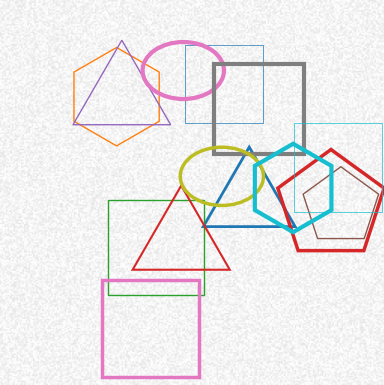[{"shape": "square", "thickness": 0.5, "radius": 0.51, "center": [0.583, 0.781]}, {"shape": "triangle", "thickness": 2, "radius": 0.69, "center": [0.647, 0.48]}, {"shape": "hexagon", "thickness": 1, "radius": 0.64, "center": [0.303, 0.749]}, {"shape": "square", "thickness": 1, "radius": 0.62, "center": [0.405, 0.356]}, {"shape": "pentagon", "thickness": 2.5, "radius": 0.73, "center": [0.86, 0.466]}, {"shape": "triangle", "thickness": 1.5, "radius": 0.73, "center": [0.471, 0.372]}, {"shape": "triangle", "thickness": 1, "radius": 0.73, "center": [0.316, 0.749]}, {"shape": "pentagon", "thickness": 1, "radius": 0.52, "center": [0.885, 0.464]}, {"shape": "square", "thickness": 2.5, "radius": 0.63, "center": [0.391, 0.146]}, {"shape": "oval", "thickness": 3, "radius": 0.53, "center": [0.476, 0.817]}, {"shape": "square", "thickness": 3, "radius": 0.58, "center": [0.673, 0.717]}, {"shape": "oval", "thickness": 2.5, "radius": 0.54, "center": [0.576, 0.542]}, {"shape": "hexagon", "thickness": 3, "radius": 0.57, "center": [0.761, 0.512]}, {"shape": "square", "thickness": 0.5, "radius": 0.57, "center": [0.877, 0.565]}]